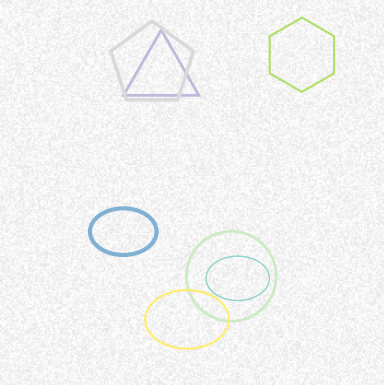[{"shape": "oval", "thickness": 1, "radius": 0.41, "center": [0.617, 0.277]}, {"shape": "triangle", "thickness": 2, "radius": 0.57, "center": [0.419, 0.809]}, {"shape": "oval", "thickness": 3, "radius": 0.43, "center": [0.32, 0.398]}, {"shape": "hexagon", "thickness": 1.5, "radius": 0.48, "center": [0.784, 0.858]}, {"shape": "pentagon", "thickness": 2.5, "radius": 0.57, "center": [0.395, 0.832]}, {"shape": "circle", "thickness": 2, "radius": 0.58, "center": [0.601, 0.282]}, {"shape": "oval", "thickness": 1.5, "radius": 0.54, "center": [0.486, 0.17]}]